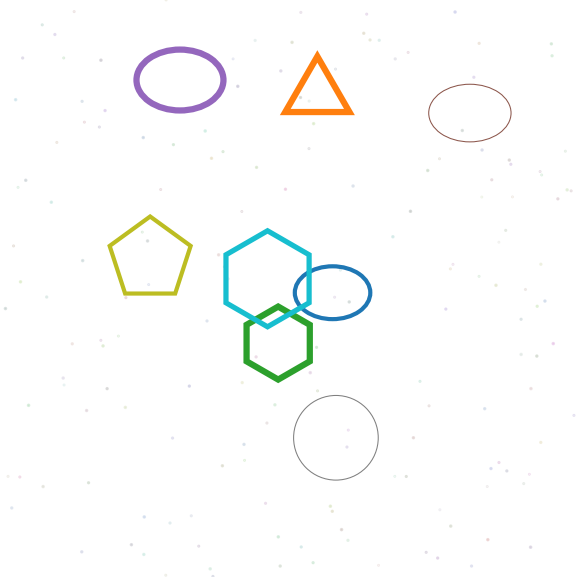[{"shape": "oval", "thickness": 2, "radius": 0.33, "center": [0.576, 0.492]}, {"shape": "triangle", "thickness": 3, "radius": 0.32, "center": [0.55, 0.837]}, {"shape": "hexagon", "thickness": 3, "radius": 0.32, "center": [0.482, 0.405]}, {"shape": "oval", "thickness": 3, "radius": 0.38, "center": [0.312, 0.861]}, {"shape": "oval", "thickness": 0.5, "radius": 0.36, "center": [0.814, 0.803]}, {"shape": "circle", "thickness": 0.5, "radius": 0.37, "center": [0.582, 0.241]}, {"shape": "pentagon", "thickness": 2, "radius": 0.37, "center": [0.26, 0.55]}, {"shape": "hexagon", "thickness": 2.5, "radius": 0.42, "center": [0.463, 0.516]}]